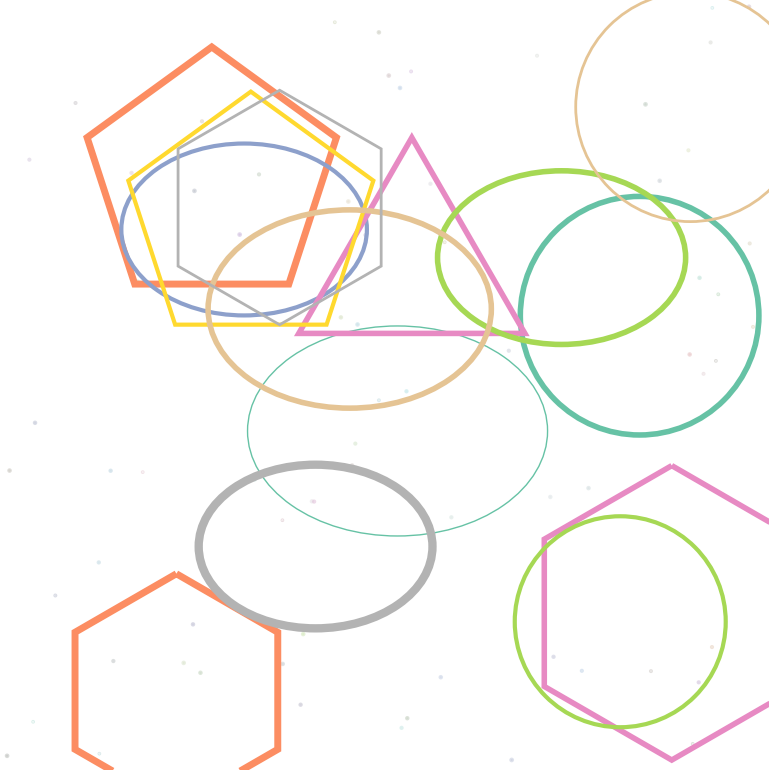[{"shape": "circle", "thickness": 2, "radius": 0.77, "center": [0.831, 0.59]}, {"shape": "oval", "thickness": 0.5, "radius": 0.97, "center": [0.516, 0.44]}, {"shape": "pentagon", "thickness": 2.5, "radius": 0.85, "center": [0.275, 0.769]}, {"shape": "hexagon", "thickness": 2.5, "radius": 0.76, "center": [0.229, 0.103]}, {"shape": "oval", "thickness": 1.5, "radius": 0.8, "center": [0.317, 0.702]}, {"shape": "triangle", "thickness": 2, "radius": 0.85, "center": [0.535, 0.652]}, {"shape": "hexagon", "thickness": 2, "radius": 0.96, "center": [0.872, 0.204]}, {"shape": "circle", "thickness": 1.5, "radius": 0.68, "center": [0.806, 0.193]}, {"shape": "oval", "thickness": 2, "radius": 0.81, "center": [0.729, 0.665]}, {"shape": "pentagon", "thickness": 1.5, "radius": 0.84, "center": [0.326, 0.714]}, {"shape": "circle", "thickness": 1, "radius": 0.74, "center": [0.897, 0.861]}, {"shape": "oval", "thickness": 2, "radius": 0.92, "center": [0.454, 0.599]}, {"shape": "oval", "thickness": 3, "radius": 0.76, "center": [0.41, 0.29]}, {"shape": "hexagon", "thickness": 1, "radius": 0.76, "center": [0.363, 0.731]}]